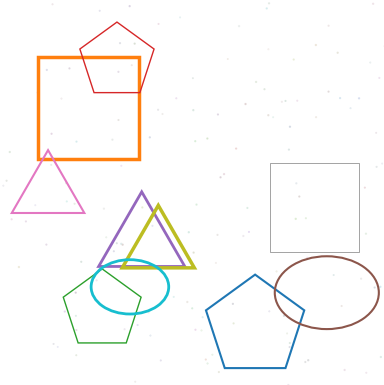[{"shape": "pentagon", "thickness": 1.5, "radius": 0.67, "center": [0.663, 0.152]}, {"shape": "square", "thickness": 2.5, "radius": 0.66, "center": [0.23, 0.719]}, {"shape": "pentagon", "thickness": 1, "radius": 0.53, "center": [0.265, 0.195]}, {"shape": "pentagon", "thickness": 1, "radius": 0.51, "center": [0.304, 0.841]}, {"shape": "triangle", "thickness": 2, "radius": 0.65, "center": [0.368, 0.373]}, {"shape": "oval", "thickness": 1.5, "radius": 0.68, "center": [0.849, 0.24]}, {"shape": "triangle", "thickness": 1.5, "radius": 0.54, "center": [0.125, 0.501]}, {"shape": "square", "thickness": 0.5, "radius": 0.58, "center": [0.816, 0.461]}, {"shape": "triangle", "thickness": 2.5, "radius": 0.54, "center": [0.411, 0.358]}, {"shape": "oval", "thickness": 2, "radius": 0.5, "center": [0.337, 0.255]}]